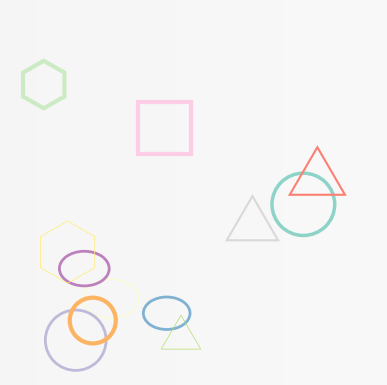[{"shape": "circle", "thickness": 2.5, "radius": 0.4, "center": [0.783, 0.469]}, {"shape": "oval", "thickness": 0.5, "radius": 0.36, "center": [0.286, 0.224]}, {"shape": "circle", "thickness": 2, "radius": 0.39, "center": [0.195, 0.116]}, {"shape": "triangle", "thickness": 1.5, "radius": 0.41, "center": [0.819, 0.535]}, {"shape": "oval", "thickness": 2, "radius": 0.3, "center": [0.43, 0.186]}, {"shape": "circle", "thickness": 3, "radius": 0.3, "center": [0.239, 0.167]}, {"shape": "triangle", "thickness": 0.5, "radius": 0.29, "center": [0.467, 0.123]}, {"shape": "square", "thickness": 3, "radius": 0.34, "center": [0.424, 0.667]}, {"shape": "triangle", "thickness": 1.5, "radius": 0.38, "center": [0.651, 0.414]}, {"shape": "oval", "thickness": 2, "radius": 0.32, "center": [0.218, 0.302]}, {"shape": "hexagon", "thickness": 3, "radius": 0.31, "center": [0.113, 0.78]}, {"shape": "hexagon", "thickness": 0.5, "radius": 0.4, "center": [0.174, 0.345]}]